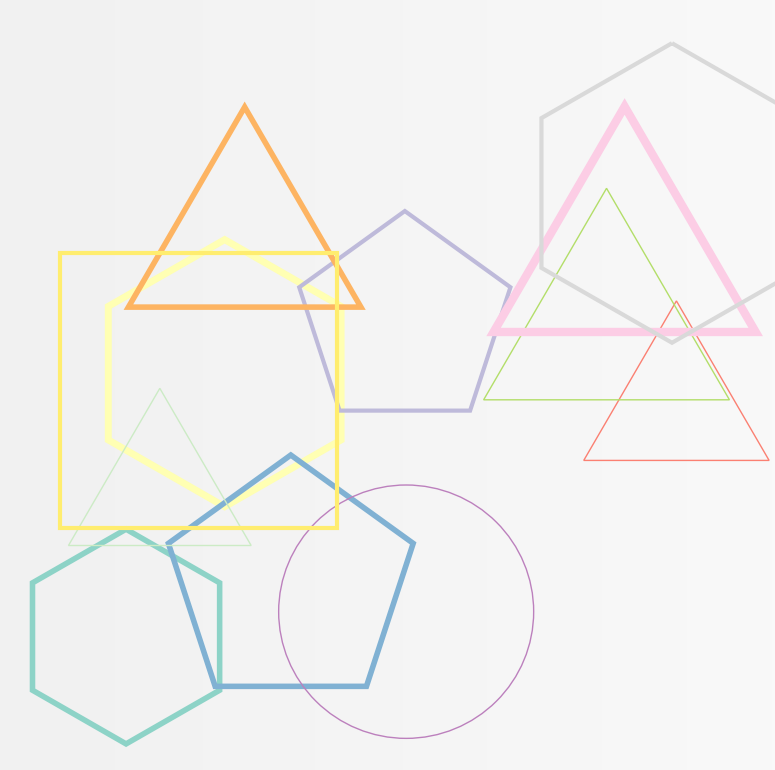[{"shape": "hexagon", "thickness": 2, "radius": 0.7, "center": [0.163, 0.173]}, {"shape": "hexagon", "thickness": 2.5, "radius": 0.87, "center": [0.29, 0.515]}, {"shape": "pentagon", "thickness": 1.5, "radius": 0.72, "center": [0.522, 0.583]}, {"shape": "triangle", "thickness": 0.5, "radius": 0.69, "center": [0.873, 0.471]}, {"shape": "pentagon", "thickness": 2, "radius": 0.83, "center": [0.375, 0.243]}, {"shape": "triangle", "thickness": 2, "radius": 0.87, "center": [0.316, 0.688]}, {"shape": "triangle", "thickness": 0.5, "radius": 0.92, "center": [0.783, 0.572]}, {"shape": "triangle", "thickness": 3, "radius": 0.98, "center": [0.806, 0.666]}, {"shape": "hexagon", "thickness": 1.5, "radius": 0.97, "center": [0.867, 0.749]}, {"shape": "circle", "thickness": 0.5, "radius": 0.82, "center": [0.524, 0.206]}, {"shape": "triangle", "thickness": 0.5, "radius": 0.68, "center": [0.206, 0.36]}, {"shape": "square", "thickness": 1.5, "radius": 0.89, "center": [0.256, 0.493]}]